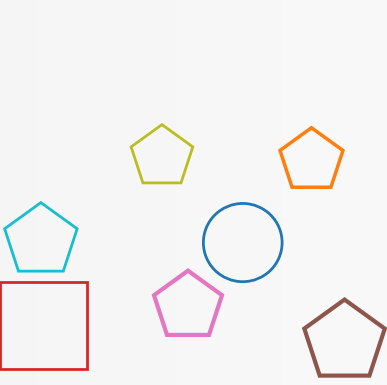[{"shape": "circle", "thickness": 2, "radius": 0.51, "center": [0.626, 0.37]}, {"shape": "pentagon", "thickness": 2.5, "radius": 0.43, "center": [0.804, 0.583]}, {"shape": "square", "thickness": 2, "radius": 0.56, "center": [0.113, 0.153]}, {"shape": "pentagon", "thickness": 3, "radius": 0.55, "center": [0.889, 0.113]}, {"shape": "pentagon", "thickness": 3, "radius": 0.46, "center": [0.485, 0.205]}, {"shape": "pentagon", "thickness": 2, "radius": 0.42, "center": [0.418, 0.593]}, {"shape": "pentagon", "thickness": 2, "radius": 0.49, "center": [0.106, 0.375]}]